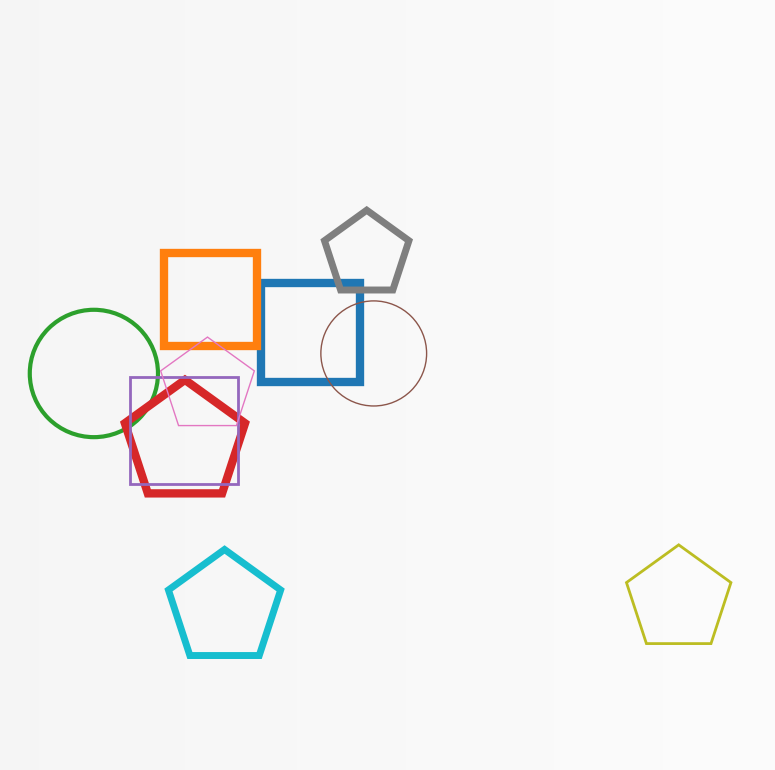[{"shape": "square", "thickness": 3, "radius": 0.32, "center": [0.401, 0.568]}, {"shape": "square", "thickness": 3, "radius": 0.3, "center": [0.272, 0.611]}, {"shape": "circle", "thickness": 1.5, "radius": 0.41, "center": [0.121, 0.515]}, {"shape": "pentagon", "thickness": 3, "radius": 0.41, "center": [0.239, 0.425]}, {"shape": "square", "thickness": 1, "radius": 0.35, "center": [0.238, 0.441]}, {"shape": "circle", "thickness": 0.5, "radius": 0.34, "center": [0.482, 0.541]}, {"shape": "pentagon", "thickness": 0.5, "radius": 0.32, "center": [0.268, 0.499]}, {"shape": "pentagon", "thickness": 2.5, "radius": 0.29, "center": [0.473, 0.67]}, {"shape": "pentagon", "thickness": 1, "radius": 0.35, "center": [0.876, 0.222]}, {"shape": "pentagon", "thickness": 2.5, "radius": 0.38, "center": [0.29, 0.21]}]